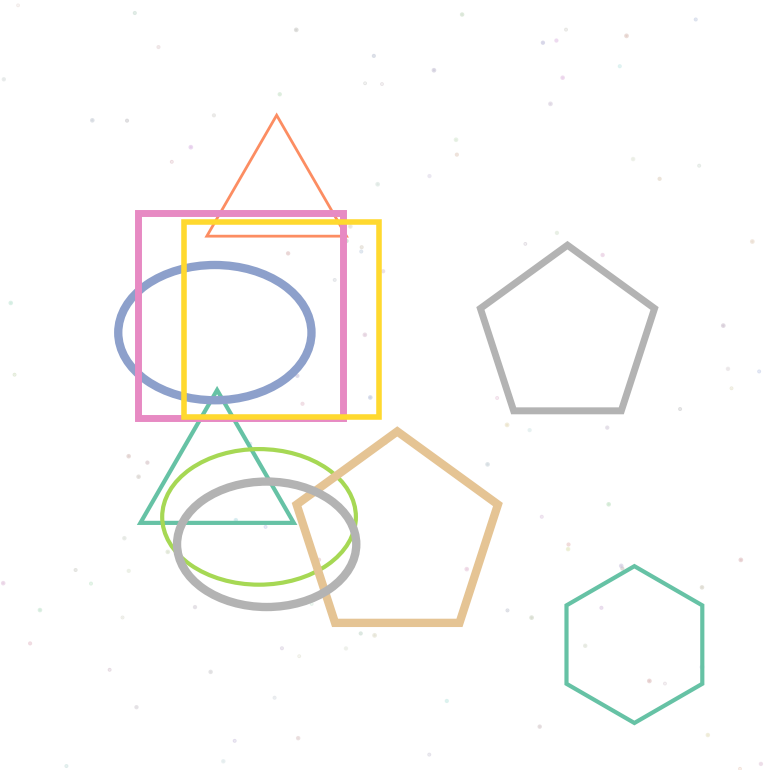[{"shape": "hexagon", "thickness": 1.5, "radius": 0.51, "center": [0.824, 0.163]}, {"shape": "triangle", "thickness": 1.5, "radius": 0.57, "center": [0.282, 0.378]}, {"shape": "triangle", "thickness": 1, "radius": 0.52, "center": [0.359, 0.746]}, {"shape": "oval", "thickness": 3, "radius": 0.63, "center": [0.279, 0.568]}, {"shape": "square", "thickness": 2.5, "radius": 0.67, "center": [0.312, 0.591]}, {"shape": "oval", "thickness": 1.5, "radius": 0.63, "center": [0.336, 0.329]}, {"shape": "square", "thickness": 2, "radius": 0.64, "center": [0.366, 0.585]}, {"shape": "pentagon", "thickness": 3, "radius": 0.69, "center": [0.516, 0.302]}, {"shape": "oval", "thickness": 3, "radius": 0.58, "center": [0.346, 0.293]}, {"shape": "pentagon", "thickness": 2.5, "radius": 0.59, "center": [0.737, 0.563]}]